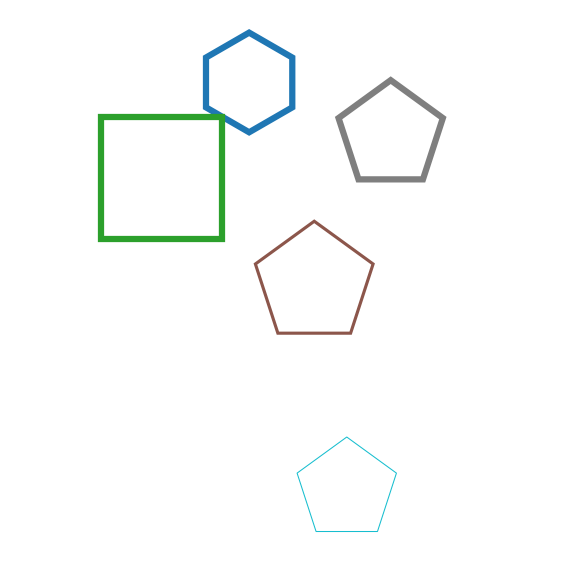[{"shape": "hexagon", "thickness": 3, "radius": 0.43, "center": [0.431, 0.856]}, {"shape": "square", "thickness": 3, "radius": 0.53, "center": [0.279, 0.691]}, {"shape": "pentagon", "thickness": 1.5, "radius": 0.54, "center": [0.544, 0.509]}, {"shape": "pentagon", "thickness": 3, "radius": 0.47, "center": [0.677, 0.765]}, {"shape": "pentagon", "thickness": 0.5, "radius": 0.45, "center": [0.6, 0.152]}]